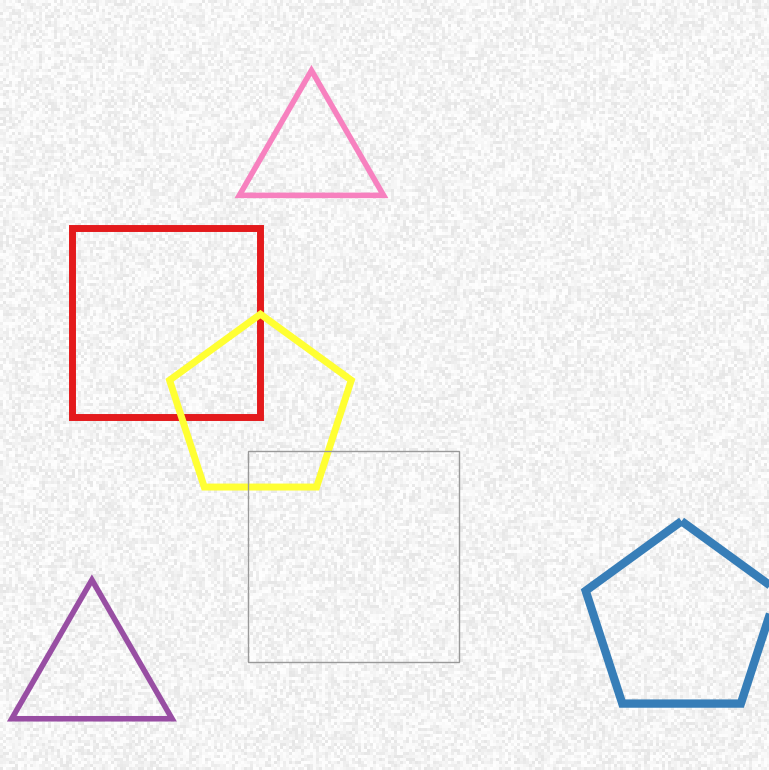[{"shape": "square", "thickness": 2.5, "radius": 0.61, "center": [0.216, 0.581]}, {"shape": "pentagon", "thickness": 3, "radius": 0.65, "center": [0.885, 0.192]}, {"shape": "triangle", "thickness": 2, "radius": 0.6, "center": [0.119, 0.127]}, {"shape": "pentagon", "thickness": 2.5, "radius": 0.62, "center": [0.338, 0.468]}, {"shape": "triangle", "thickness": 2, "radius": 0.54, "center": [0.404, 0.8]}, {"shape": "square", "thickness": 0.5, "radius": 0.69, "center": [0.459, 0.278]}]